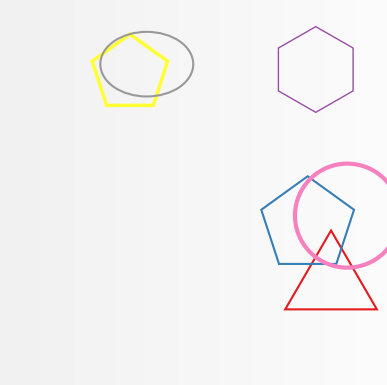[{"shape": "triangle", "thickness": 1.5, "radius": 0.68, "center": [0.854, 0.265]}, {"shape": "pentagon", "thickness": 1.5, "radius": 0.63, "center": [0.794, 0.416]}, {"shape": "hexagon", "thickness": 1, "radius": 0.56, "center": [0.815, 0.82]}, {"shape": "pentagon", "thickness": 2.5, "radius": 0.51, "center": [0.335, 0.809]}, {"shape": "circle", "thickness": 3, "radius": 0.68, "center": [0.896, 0.44]}, {"shape": "oval", "thickness": 1.5, "radius": 0.6, "center": [0.379, 0.833]}]